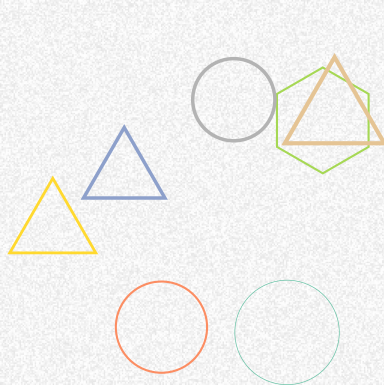[{"shape": "circle", "thickness": 0.5, "radius": 0.68, "center": [0.746, 0.137]}, {"shape": "circle", "thickness": 1.5, "radius": 0.59, "center": [0.419, 0.15]}, {"shape": "triangle", "thickness": 2.5, "radius": 0.61, "center": [0.323, 0.547]}, {"shape": "hexagon", "thickness": 1.5, "radius": 0.69, "center": [0.838, 0.687]}, {"shape": "triangle", "thickness": 2, "radius": 0.65, "center": [0.137, 0.408]}, {"shape": "triangle", "thickness": 3, "radius": 0.75, "center": [0.869, 0.702]}, {"shape": "circle", "thickness": 2.5, "radius": 0.53, "center": [0.607, 0.741]}]